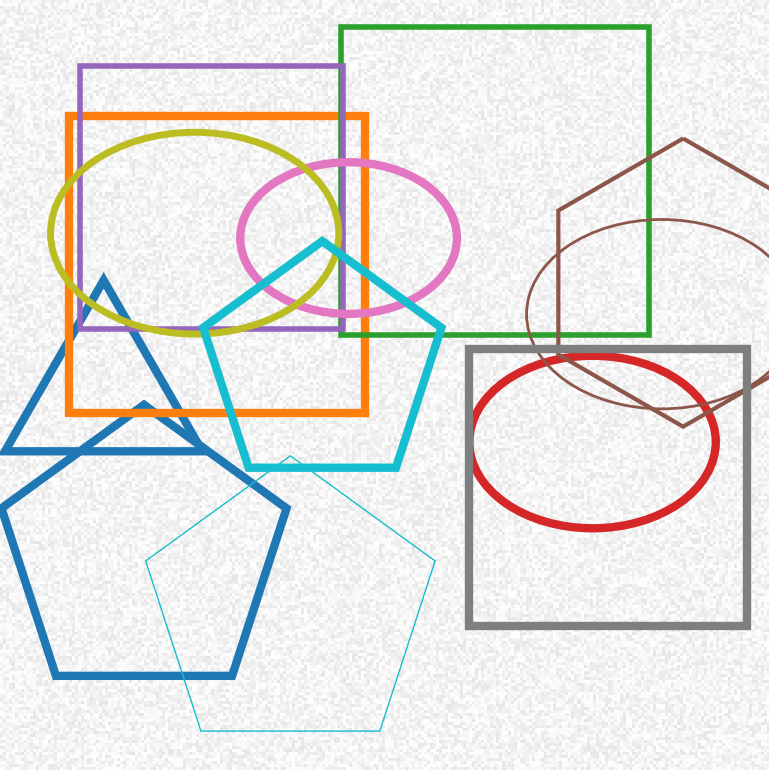[{"shape": "pentagon", "thickness": 3, "radius": 0.97, "center": [0.187, 0.28]}, {"shape": "triangle", "thickness": 3, "radius": 0.74, "center": [0.135, 0.488]}, {"shape": "square", "thickness": 3, "radius": 0.96, "center": [0.282, 0.657]}, {"shape": "square", "thickness": 2, "radius": 1.0, "center": [0.643, 0.765]}, {"shape": "oval", "thickness": 3, "radius": 0.8, "center": [0.77, 0.426]}, {"shape": "square", "thickness": 2, "radius": 0.85, "center": [0.275, 0.744]}, {"shape": "oval", "thickness": 1, "radius": 0.88, "center": [0.859, 0.592]}, {"shape": "hexagon", "thickness": 1.5, "radius": 0.94, "center": [0.887, 0.633]}, {"shape": "oval", "thickness": 3, "radius": 0.7, "center": [0.453, 0.691]}, {"shape": "square", "thickness": 3, "radius": 0.9, "center": [0.789, 0.367]}, {"shape": "oval", "thickness": 2.5, "radius": 0.94, "center": [0.253, 0.697]}, {"shape": "pentagon", "thickness": 3, "radius": 0.81, "center": [0.419, 0.524]}, {"shape": "pentagon", "thickness": 0.5, "radius": 0.99, "center": [0.377, 0.21]}]